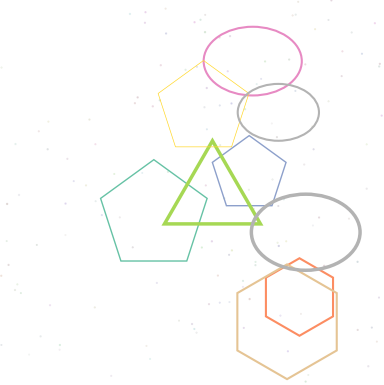[{"shape": "pentagon", "thickness": 1, "radius": 0.73, "center": [0.4, 0.44]}, {"shape": "hexagon", "thickness": 1.5, "radius": 0.5, "center": [0.778, 0.229]}, {"shape": "pentagon", "thickness": 1, "radius": 0.5, "center": [0.647, 0.547]}, {"shape": "oval", "thickness": 1.5, "radius": 0.64, "center": [0.656, 0.841]}, {"shape": "triangle", "thickness": 2.5, "radius": 0.72, "center": [0.552, 0.49]}, {"shape": "pentagon", "thickness": 0.5, "radius": 0.62, "center": [0.529, 0.719]}, {"shape": "hexagon", "thickness": 1.5, "radius": 0.75, "center": [0.746, 0.164]}, {"shape": "oval", "thickness": 2.5, "radius": 0.71, "center": [0.794, 0.397]}, {"shape": "oval", "thickness": 1.5, "radius": 0.53, "center": [0.723, 0.708]}]